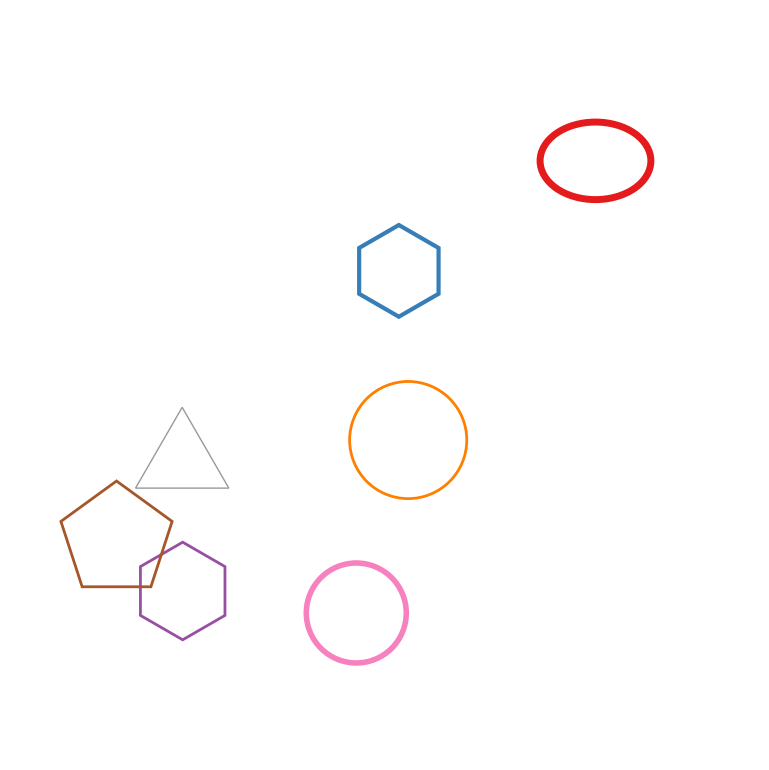[{"shape": "oval", "thickness": 2.5, "radius": 0.36, "center": [0.773, 0.791]}, {"shape": "hexagon", "thickness": 1.5, "radius": 0.3, "center": [0.518, 0.648]}, {"shape": "hexagon", "thickness": 1, "radius": 0.32, "center": [0.237, 0.232]}, {"shape": "circle", "thickness": 1, "radius": 0.38, "center": [0.53, 0.429]}, {"shape": "pentagon", "thickness": 1, "radius": 0.38, "center": [0.151, 0.299]}, {"shape": "circle", "thickness": 2, "radius": 0.32, "center": [0.463, 0.204]}, {"shape": "triangle", "thickness": 0.5, "radius": 0.35, "center": [0.237, 0.401]}]